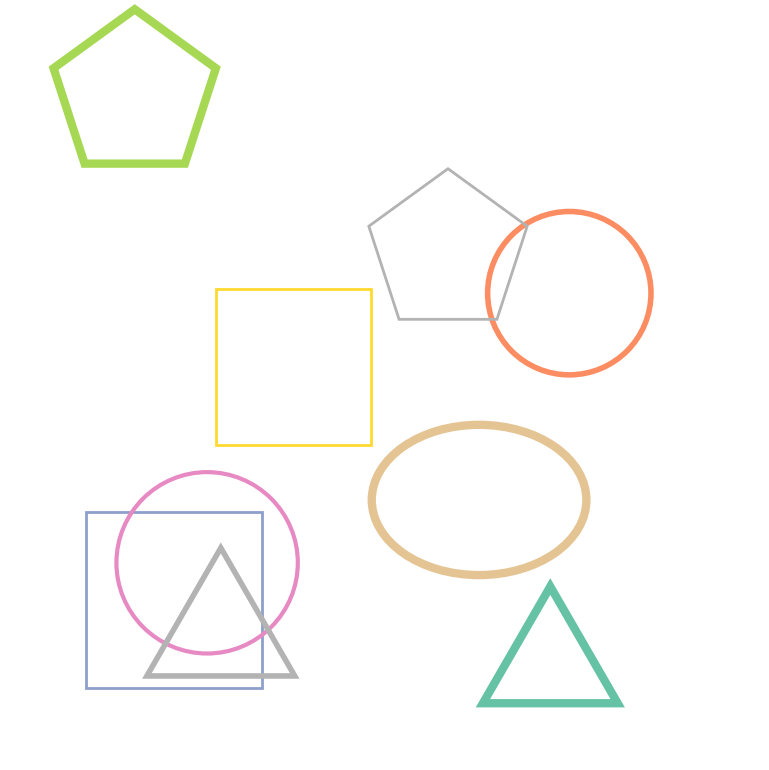[{"shape": "triangle", "thickness": 3, "radius": 0.51, "center": [0.715, 0.137]}, {"shape": "circle", "thickness": 2, "radius": 0.53, "center": [0.739, 0.619]}, {"shape": "square", "thickness": 1, "radius": 0.57, "center": [0.226, 0.221]}, {"shape": "circle", "thickness": 1.5, "radius": 0.59, "center": [0.269, 0.269]}, {"shape": "pentagon", "thickness": 3, "radius": 0.55, "center": [0.175, 0.877]}, {"shape": "square", "thickness": 1, "radius": 0.51, "center": [0.381, 0.523]}, {"shape": "oval", "thickness": 3, "radius": 0.7, "center": [0.622, 0.351]}, {"shape": "pentagon", "thickness": 1, "radius": 0.54, "center": [0.582, 0.673]}, {"shape": "triangle", "thickness": 2, "radius": 0.55, "center": [0.287, 0.178]}]